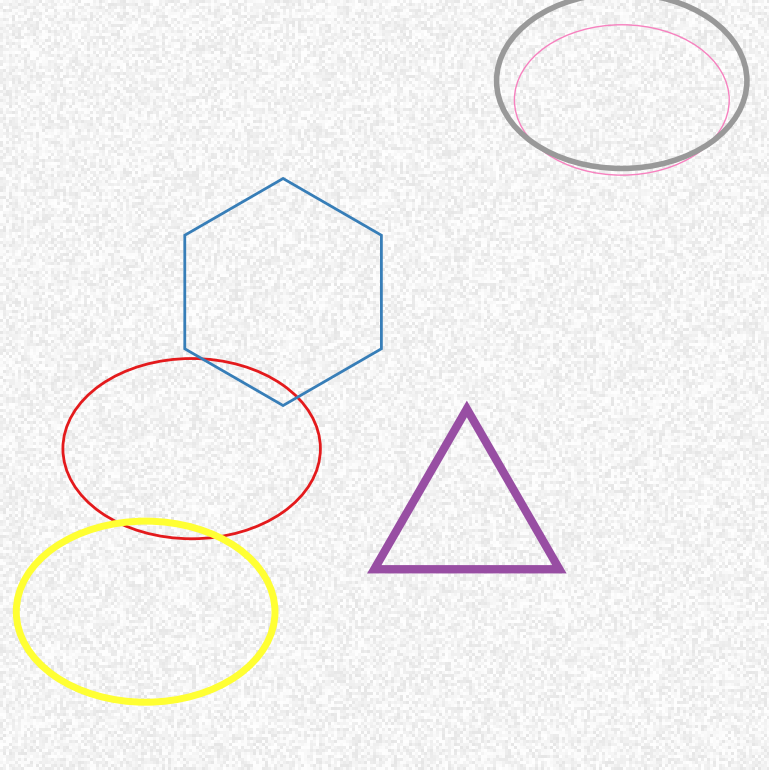[{"shape": "oval", "thickness": 1, "radius": 0.84, "center": [0.249, 0.417]}, {"shape": "hexagon", "thickness": 1, "radius": 0.74, "center": [0.368, 0.621]}, {"shape": "triangle", "thickness": 3, "radius": 0.69, "center": [0.606, 0.33]}, {"shape": "oval", "thickness": 2.5, "radius": 0.84, "center": [0.189, 0.206]}, {"shape": "oval", "thickness": 0.5, "radius": 0.7, "center": [0.808, 0.87]}, {"shape": "oval", "thickness": 2, "radius": 0.81, "center": [0.807, 0.895]}]